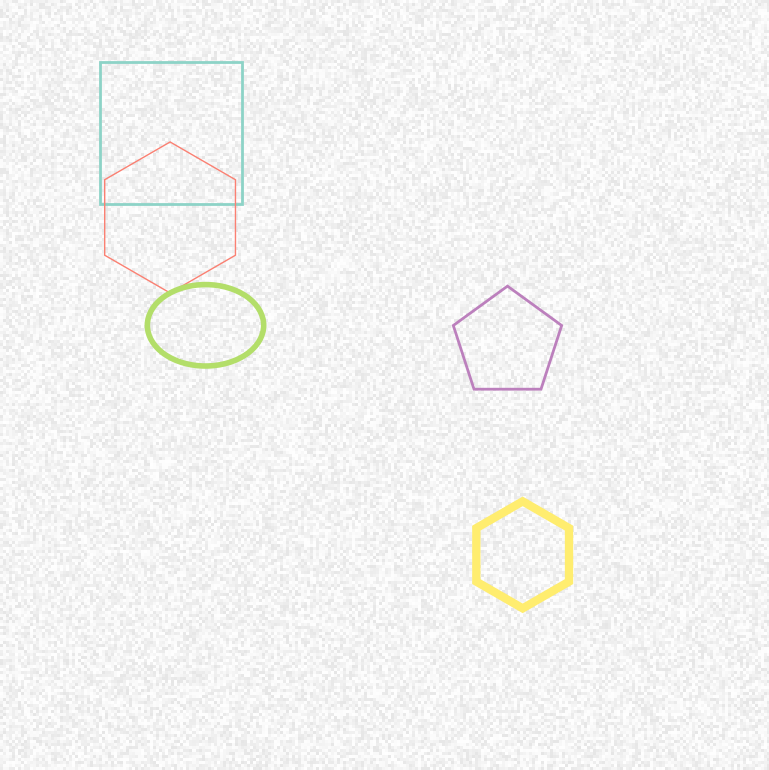[{"shape": "square", "thickness": 1, "radius": 0.46, "center": [0.222, 0.827]}, {"shape": "hexagon", "thickness": 0.5, "radius": 0.49, "center": [0.221, 0.718]}, {"shape": "oval", "thickness": 2, "radius": 0.38, "center": [0.267, 0.578]}, {"shape": "pentagon", "thickness": 1, "radius": 0.37, "center": [0.659, 0.554]}, {"shape": "hexagon", "thickness": 3, "radius": 0.35, "center": [0.679, 0.279]}]